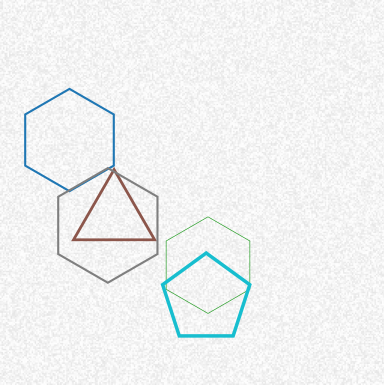[{"shape": "hexagon", "thickness": 1.5, "radius": 0.66, "center": [0.181, 0.636]}, {"shape": "hexagon", "thickness": 0.5, "radius": 0.63, "center": [0.54, 0.311]}, {"shape": "triangle", "thickness": 2, "radius": 0.61, "center": [0.296, 0.438]}, {"shape": "hexagon", "thickness": 1.5, "radius": 0.74, "center": [0.28, 0.415]}, {"shape": "pentagon", "thickness": 2.5, "radius": 0.6, "center": [0.536, 0.224]}]